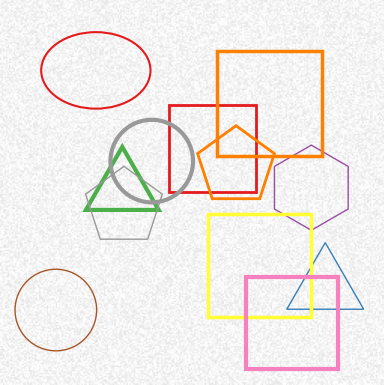[{"shape": "oval", "thickness": 1.5, "radius": 0.71, "center": [0.249, 0.817]}, {"shape": "square", "thickness": 2, "radius": 0.56, "center": [0.552, 0.614]}, {"shape": "triangle", "thickness": 1, "radius": 0.58, "center": [0.845, 0.254]}, {"shape": "triangle", "thickness": 3, "radius": 0.55, "center": [0.318, 0.509]}, {"shape": "hexagon", "thickness": 1, "radius": 0.55, "center": [0.809, 0.512]}, {"shape": "square", "thickness": 2.5, "radius": 0.68, "center": [0.699, 0.732]}, {"shape": "pentagon", "thickness": 2, "radius": 0.52, "center": [0.613, 0.569]}, {"shape": "square", "thickness": 2.5, "radius": 0.67, "center": [0.673, 0.31]}, {"shape": "circle", "thickness": 1, "radius": 0.53, "center": [0.145, 0.195]}, {"shape": "square", "thickness": 3, "radius": 0.6, "center": [0.758, 0.161]}, {"shape": "pentagon", "thickness": 1, "radius": 0.52, "center": [0.322, 0.463]}, {"shape": "circle", "thickness": 3, "radius": 0.54, "center": [0.394, 0.582]}]